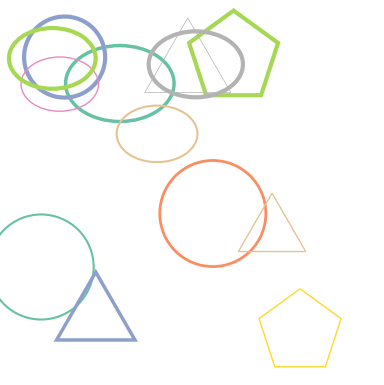[{"shape": "circle", "thickness": 1.5, "radius": 0.68, "center": [0.107, 0.307]}, {"shape": "oval", "thickness": 2.5, "radius": 0.7, "center": [0.311, 0.783]}, {"shape": "circle", "thickness": 2, "radius": 0.69, "center": [0.553, 0.445]}, {"shape": "triangle", "thickness": 2.5, "radius": 0.59, "center": [0.249, 0.176]}, {"shape": "circle", "thickness": 3, "radius": 0.53, "center": [0.168, 0.852]}, {"shape": "oval", "thickness": 1, "radius": 0.5, "center": [0.155, 0.782]}, {"shape": "pentagon", "thickness": 3, "radius": 0.61, "center": [0.607, 0.851]}, {"shape": "oval", "thickness": 3, "radius": 0.56, "center": [0.136, 0.848]}, {"shape": "pentagon", "thickness": 1, "radius": 0.56, "center": [0.779, 0.138]}, {"shape": "triangle", "thickness": 1, "radius": 0.51, "center": [0.707, 0.397]}, {"shape": "oval", "thickness": 1.5, "radius": 0.53, "center": [0.408, 0.652]}, {"shape": "triangle", "thickness": 0.5, "radius": 0.64, "center": [0.488, 0.824]}, {"shape": "oval", "thickness": 3, "radius": 0.61, "center": [0.509, 0.833]}]